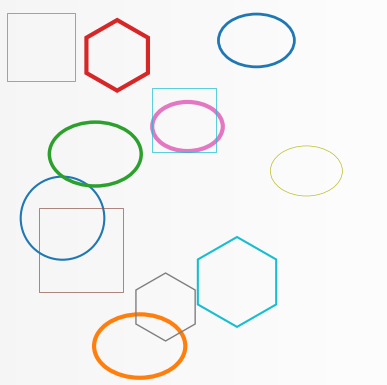[{"shape": "circle", "thickness": 1.5, "radius": 0.54, "center": [0.161, 0.433]}, {"shape": "oval", "thickness": 2, "radius": 0.49, "center": [0.662, 0.895]}, {"shape": "oval", "thickness": 3, "radius": 0.59, "center": [0.361, 0.101]}, {"shape": "oval", "thickness": 2.5, "radius": 0.59, "center": [0.246, 0.6]}, {"shape": "hexagon", "thickness": 3, "radius": 0.46, "center": [0.302, 0.856]}, {"shape": "square", "thickness": 0.5, "radius": 0.44, "center": [0.107, 0.878]}, {"shape": "square", "thickness": 0.5, "radius": 0.54, "center": [0.209, 0.351]}, {"shape": "oval", "thickness": 3, "radius": 0.46, "center": [0.484, 0.671]}, {"shape": "hexagon", "thickness": 1, "radius": 0.44, "center": [0.427, 0.203]}, {"shape": "oval", "thickness": 0.5, "radius": 0.46, "center": [0.791, 0.556]}, {"shape": "square", "thickness": 0.5, "radius": 0.42, "center": [0.475, 0.689]}, {"shape": "hexagon", "thickness": 1.5, "radius": 0.58, "center": [0.612, 0.268]}]